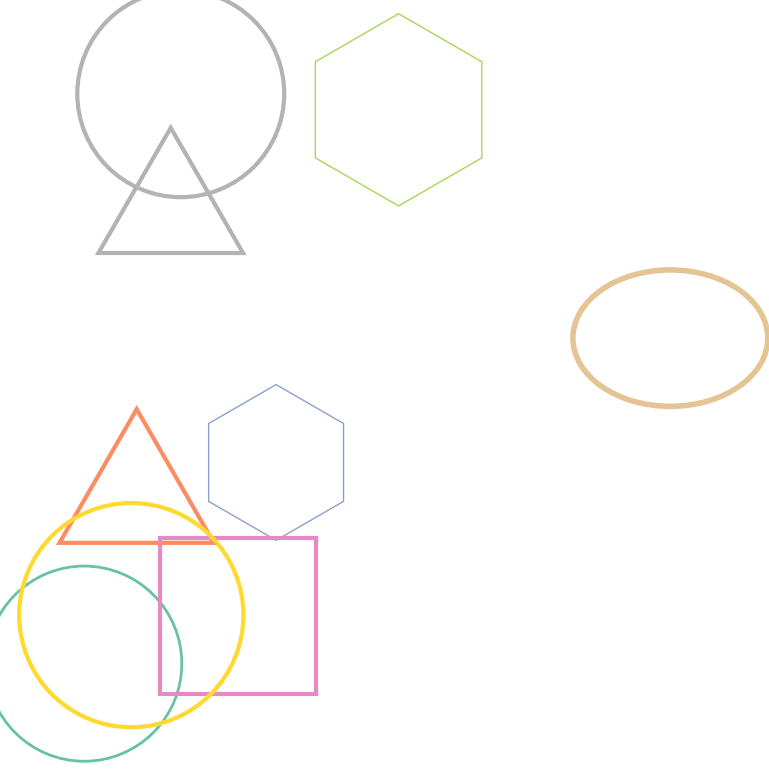[{"shape": "circle", "thickness": 1, "radius": 0.63, "center": [0.109, 0.138]}, {"shape": "triangle", "thickness": 1.5, "radius": 0.58, "center": [0.178, 0.353]}, {"shape": "hexagon", "thickness": 0.5, "radius": 0.51, "center": [0.359, 0.399]}, {"shape": "square", "thickness": 1.5, "radius": 0.51, "center": [0.309, 0.2]}, {"shape": "hexagon", "thickness": 0.5, "radius": 0.62, "center": [0.518, 0.857]}, {"shape": "circle", "thickness": 1.5, "radius": 0.73, "center": [0.171, 0.201]}, {"shape": "oval", "thickness": 2, "radius": 0.63, "center": [0.871, 0.561]}, {"shape": "circle", "thickness": 1.5, "radius": 0.67, "center": [0.235, 0.878]}, {"shape": "triangle", "thickness": 1.5, "radius": 0.54, "center": [0.222, 0.726]}]